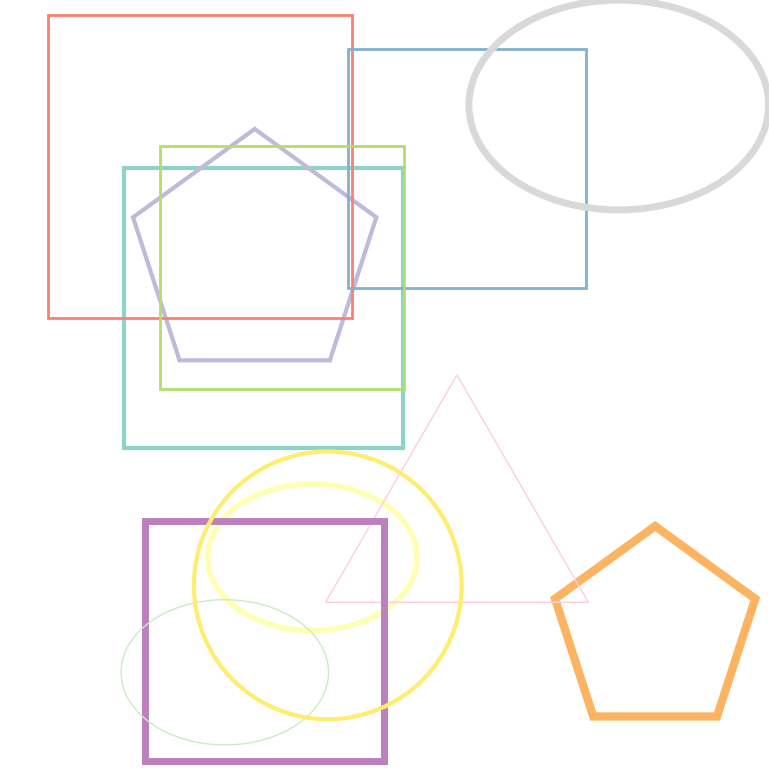[{"shape": "square", "thickness": 1.5, "radius": 0.91, "center": [0.342, 0.6]}, {"shape": "oval", "thickness": 2, "radius": 0.68, "center": [0.406, 0.276]}, {"shape": "pentagon", "thickness": 1.5, "radius": 0.83, "center": [0.331, 0.666]}, {"shape": "square", "thickness": 1, "radius": 0.99, "center": [0.26, 0.784]}, {"shape": "square", "thickness": 1, "radius": 0.77, "center": [0.606, 0.781]}, {"shape": "pentagon", "thickness": 3, "radius": 0.68, "center": [0.851, 0.18]}, {"shape": "square", "thickness": 1, "radius": 0.79, "center": [0.366, 0.652]}, {"shape": "triangle", "thickness": 0.5, "radius": 0.98, "center": [0.593, 0.316]}, {"shape": "oval", "thickness": 2.5, "radius": 0.97, "center": [0.804, 0.864]}, {"shape": "square", "thickness": 2.5, "radius": 0.78, "center": [0.343, 0.168]}, {"shape": "oval", "thickness": 0.5, "radius": 0.67, "center": [0.292, 0.127]}, {"shape": "circle", "thickness": 1.5, "radius": 0.87, "center": [0.426, 0.24]}]